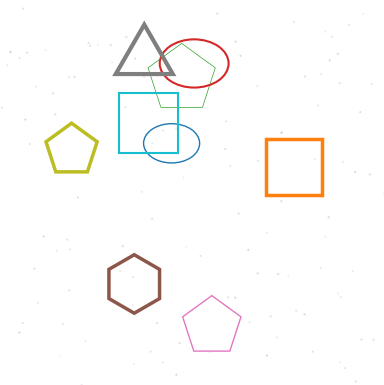[{"shape": "oval", "thickness": 1, "radius": 0.36, "center": [0.446, 0.628]}, {"shape": "square", "thickness": 2.5, "radius": 0.36, "center": [0.763, 0.567]}, {"shape": "pentagon", "thickness": 0.5, "radius": 0.46, "center": [0.472, 0.795]}, {"shape": "oval", "thickness": 1.5, "radius": 0.45, "center": [0.504, 0.835]}, {"shape": "hexagon", "thickness": 2.5, "radius": 0.38, "center": [0.349, 0.262]}, {"shape": "pentagon", "thickness": 1, "radius": 0.4, "center": [0.55, 0.152]}, {"shape": "triangle", "thickness": 3, "radius": 0.43, "center": [0.375, 0.85]}, {"shape": "pentagon", "thickness": 2.5, "radius": 0.35, "center": [0.186, 0.61]}, {"shape": "square", "thickness": 1.5, "radius": 0.39, "center": [0.386, 0.68]}]